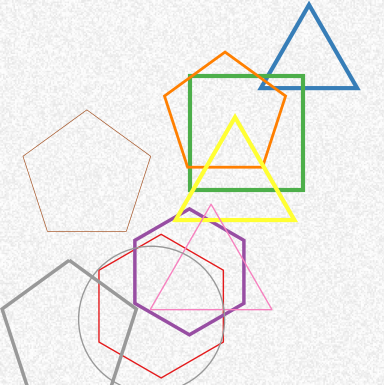[{"shape": "hexagon", "thickness": 1, "radius": 0.93, "center": [0.419, 0.205]}, {"shape": "triangle", "thickness": 3, "radius": 0.72, "center": [0.803, 0.843]}, {"shape": "square", "thickness": 3, "radius": 0.74, "center": [0.64, 0.655]}, {"shape": "hexagon", "thickness": 2.5, "radius": 0.82, "center": [0.492, 0.294]}, {"shape": "pentagon", "thickness": 2, "radius": 0.83, "center": [0.585, 0.699]}, {"shape": "triangle", "thickness": 3, "radius": 0.89, "center": [0.61, 0.517]}, {"shape": "pentagon", "thickness": 0.5, "radius": 0.87, "center": [0.226, 0.54]}, {"shape": "triangle", "thickness": 1, "radius": 0.91, "center": [0.548, 0.287]}, {"shape": "pentagon", "thickness": 2.5, "radius": 0.92, "center": [0.18, 0.141]}, {"shape": "circle", "thickness": 1, "radius": 0.95, "center": [0.394, 0.171]}]